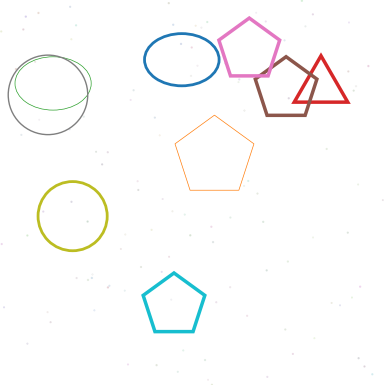[{"shape": "oval", "thickness": 2, "radius": 0.48, "center": [0.472, 0.845]}, {"shape": "pentagon", "thickness": 0.5, "radius": 0.54, "center": [0.557, 0.593]}, {"shape": "oval", "thickness": 0.5, "radius": 0.49, "center": [0.138, 0.783]}, {"shape": "triangle", "thickness": 2.5, "radius": 0.4, "center": [0.834, 0.775]}, {"shape": "pentagon", "thickness": 2.5, "radius": 0.42, "center": [0.743, 0.769]}, {"shape": "pentagon", "thickness": 2.5, "radius": 0.42, "center": [0.648, 0.87]}, {"shape": "circle", "thickness": 1, "radius": 0.52, "center": [0.125, 0.754]}, {"shape": "circle", "thickness": 2, "radius": 0.45, "center": [0.189, 0.439]}, {"shape": "pentagon", "thickness": 2.5, "radius": 0.42, "center": [0.452, 0.207]}]